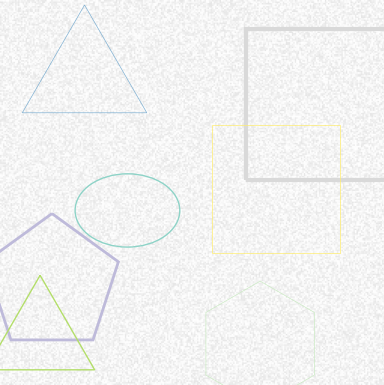[{"shape": "oval", "thickness": 1, "radius": 0.68, "center": [0.331, 0.453]}, {"shape": "pentagon", "thickness": 2, "radius": 0.91, "center": [0.135, 0.264]}, {"shape": "triangle", "thickness": 0.5, "radius": 0.93, "center": [0.22, 0.8]}, {"shape": "triangle", "thickness": 1, "radius": 0.82, "center": [0.104, 0.121]}, {"shape": "square", "thickness": 3, "radius": 0.98, "center": [0.835, 0.728]}, {"shape": "hexagon", "thickness": 0.5, "radius": 0.81, "center": [0.676, 0.107]}, {"shape": "square", "thickness": 0.5, "radius": 0.83, "center": [0.716, 0.509]}]